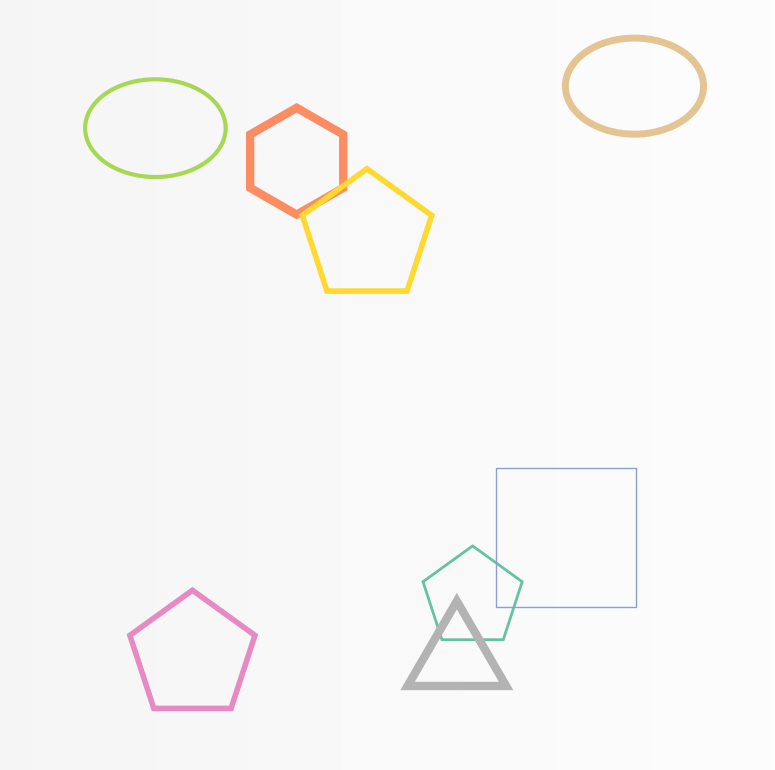[{"shape": "pentagon", "thickness": 1, "radius": 0.34, "center": [0.61, 0.224]}, {"shape": "hexagon", "thickness": 3, "radius": 0.35, "center": [0.383, 0.791]}, {"shape": "square", "thickness": 0.5, "radius": 0.45, "center": [0.73, 0.302]}, {"shape": "pentagon", "thickness": 2, "radius": 0.42, "center": [0.248, 0.149]}, {"shape": "oval", "thickness": 1.5, "radius": 0.45, "center": [0.2, 0.834]}, {"shape": "pentagon", "thickness": 2, "radius": 0.44, "center": [0.474, 0.693]}, {"shape": "oval", "thickness": 2.5, "radius": 0.45, "center": [0.819, 0.888]}, {"shape": "triangle", "thickness": 3, "radius": 0.37, "center": [0.589, 0.146]}]